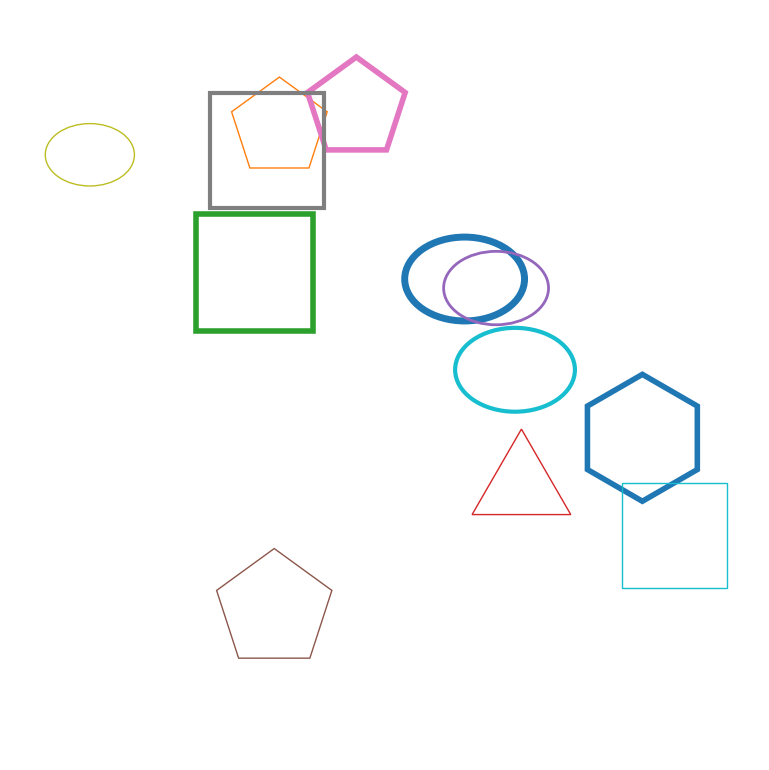[{"shape": "oval", "thickness": 2.5, "radius": 0.39, "center": [0.603, 0.638]}, {"shape": "hexagon", "thickness": 2, "radius": 0.41, "center": [0.834, 0.431]}, {"shape": "pentagon", "thickness": 0.5, "radius": 0.33, "center": [0.363, 0.835]}, {"shape": "square", "thickness": 2, "radius": 0.38, "center": [0.331, 0.646]}, {"shape": "triangle", "thickness": 0.5, "radius": 0.37, "center": [0.677, 0.369]}, {"shape": "oval", "thickness": 1, "radius": 0.34, "center": [0.644, 0.626]}, {"shape": "pentagon", "thickness": 0.5, "radius": 0.39, "center": [0.356, 0.209]}, {"shape": "pentagon", "thickness": 2, "radius": 0.33, "center": [0.463, 0.859]}, {"shape": "square", "thickness": 1.5, "radius": 0.37, "center": [0.347, 0.805]}, {"shape": "oval", "thickness": 0.5, "radius": 0.29, "center": [0.117, 0.799]}, {"shape": "square", "thickness": 0.5, "radius": 0.34, "center": [0.876, 0.305]}, {"shape": "oval", "thickness": 1.5, "radius": 0.39, "center": [0.669, 0.52]}]